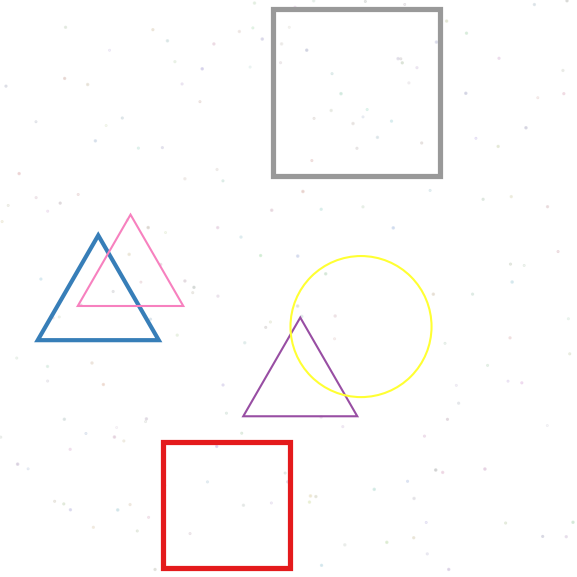[{"shape": "square", "thickness": 2.5, "radius": 0.55, "center": [0.392, 0.125]}, {"shape": "triangle", "thickness": 2, "radius": 0.6, "center": [0.17, 0.471]}, {"shape": "triangle", "thickness": 1, "radius": 0.57, "center": [0.52, 0.335]}, {"shape": "circle", "thickness": 1, "radius": 0.61, "center": [0.625, 0.434]}, {"shape": "triangle", "thickness": 1, "radius": 0.53, "center": [0.226, 0.522]}, {"shape": "square", "thickness": 2.5, "radius": 0.72, "center": [0.617, 0.839]}]